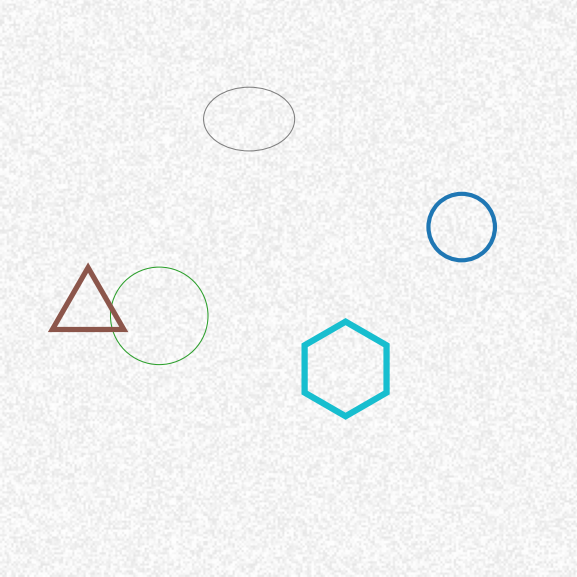[{"shape": "circle", "thickness": 2, "radius": 0.29, "center": [0.799, 0.606]}, {"shape": "circle", "thickness": 0.5, "radius": 0.42, "center": [0.276, 0.452]}, {"shape": "triangle", "thickness": 2.5, "radius": 0.36, "center": [0.153, 0.464]}, {"shape": "oval", "thickness": 0.5, "radius": 0.39, "center": [0.431, 0.793]}, {"shape": "hexagon", "thickness": 3, "radius": 0.41, "center": [0.598, 0.36]}]